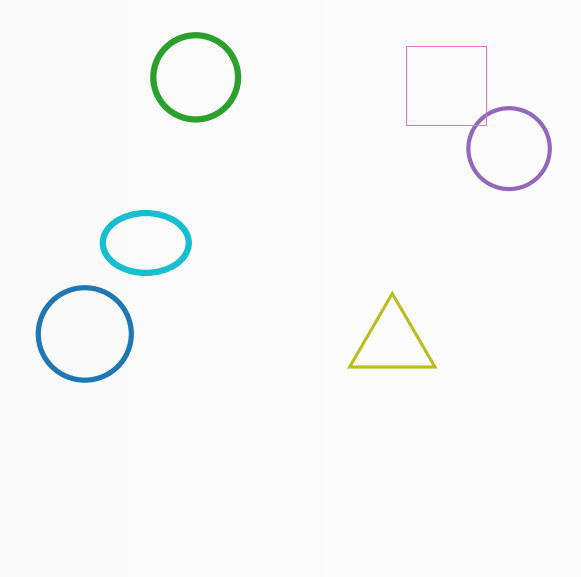[{"shape": "circle", "thickness": 2.5, "radius": 0.4, "center": [0.146, 0.421]}, {"shape": "circle", "thickness": 3, "radius": 0.36, "center": [0.337, 0.865]}, {"shape": "circle", "thickness": 2, "radius": 0.35, "center": [0.876, 0.742]}, {"shape": "square", "thickness": 0.5, "radius": 0.34, "center": [0.768, 0.85]}, {"shape": "triangle", "thickness": 1.5, "radius": 0.42, "center": [0.675, 0.406]}, {"shape": "oval", "thickness": 3, "radius": 0.37, "center": [0.251, 0.578]}]